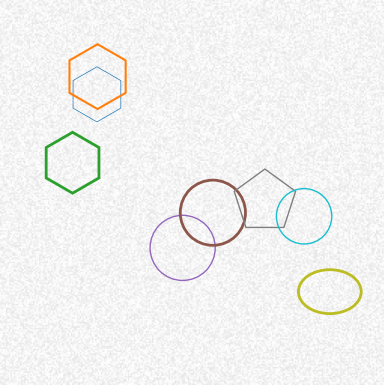[{"shape": "hexagon", "thickness": 0.5, "radius": 0.36, "center": [0.252, 0.755]}, {"shape": "hexagon", "thickness": 1.5, "radius": 0.42, "center": [0.253, 0.801]}, {"shape": "hexagon", "thickness": 2, "radius": 0.4, "center": [0.188, 0.577]}, {"shape": "circle", "thickness": 1, "radius": 0.42, "center": [0.474, 0.356]}, {"shape": "circle", "thickness": 2, "radius": 0.42, "center": [0.553, 0.447]}, {"shape": "pentagon", "thickness": 1, "radius": 0.42, "center": [0.688, 0.477]}, {"shape": "oval", "thickness": 2, "radius": 0.41, "center": [0.857, 0.242]}, {"shape": "circle", "thickness": 1, "radius": 0.36, "center": [0.79, 0.438]}]